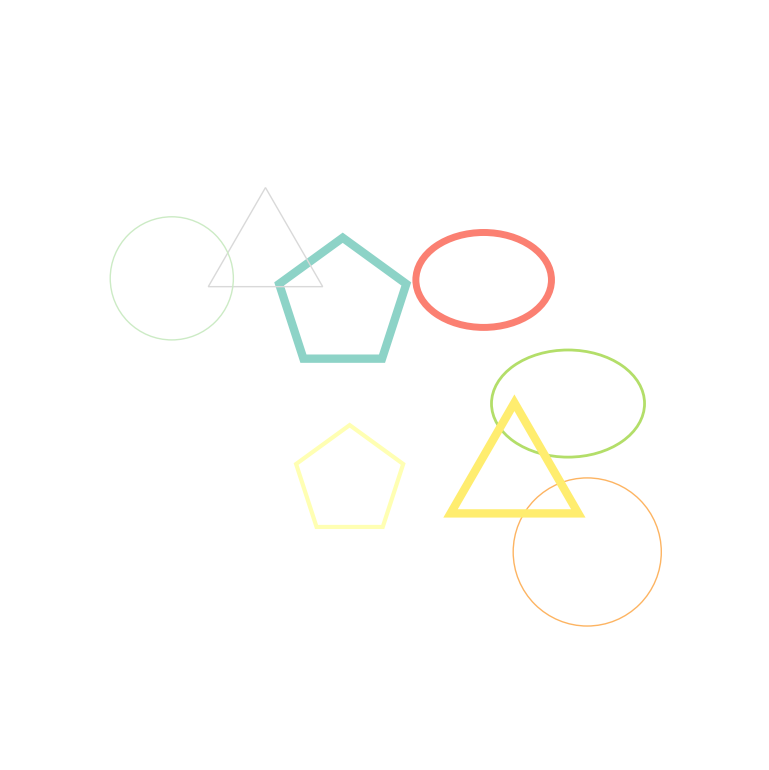[{"shape": "pentagon", "thickness": 3, "radius": 0.43, "center": [0.445, 0.604]}, {"shape": "pentagon", "thickness": 1.5, "radius": 0.37, "center": [0.454, 0.375]}, {"shape": "oval", "thickness": 2.5, "radius": 0.44, "center": [0.628, 0.636]}, {"shape": "circle", "thickness": 0.5, "radius": 0.48, "center": [0.763, 0.283]}, {"shape": "oval", "thickness": 1, "radius": 0.5, "center": [0.738, 0.476]}, {"shape": "triangle", "thickness": 0.5, "radius": 0.43, "center": [0.345, 0.671]}, {"shape": "circle", "thickness": 0.5, "radius": 0.4, "center": [0.223, 0.639]}, {"shape": "triangle", "thickness": 3, "radius": 0.48, "center": [0.668, 0.381]}]